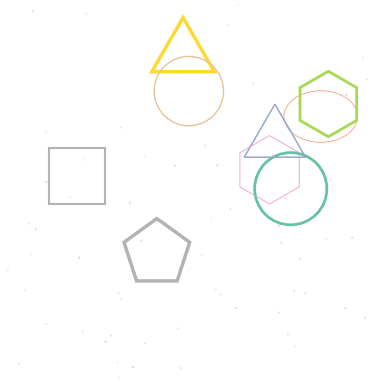[{"shape": "circle", "thickness": 2, "radius": 0.47, "center": [0.755, 0.51]}, {"shape": "oval", "thickness": 0.5, "radius": 0.48, "center": [0.833, 0.697]}, {"shape": "triangle", "thickness": 1, "radius": 0.46, "center": [0.714, 0.638]}, {"shape": "hexagon", "thickness": 0.5, "radius": 0.44, "center": [0.7, 0.559]}, {"shape": "hexagon", "thickness": 2, "radius": 0.42, "center": [0.853, 0.73]}, {"shape": "triangle", "thickness": 2.5, "radius": 0.47, "center": [0.475, 0.861]}, {"shape": "circle", "thickness": 1, "radius": 0.45, "center": [0.491, 0.763]}, {"shape": "pentagon", "thickness": 2.5, "radius": 0.45, "center": [0.407, 0.343]}, {"shape": "square", "thickness": 1.5, "radius": 0.37, "center": [0.2, 0.543]}]